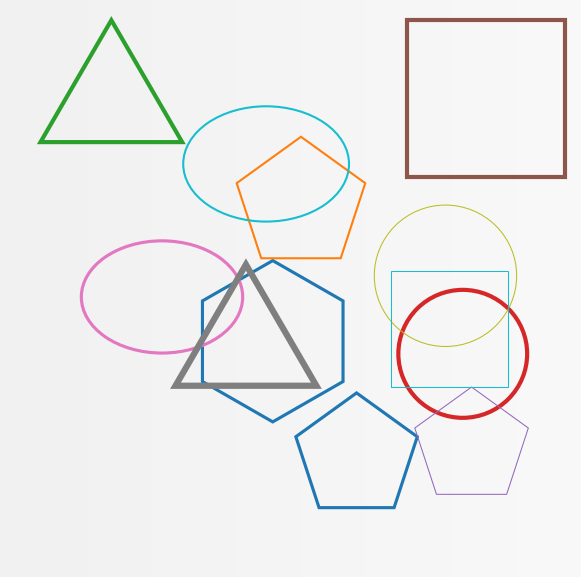[{"shape": "pentagon", "thickness": 1.5, "radius": 0.55, "center": [0.613, 0.209]}, {"shape": "hexagon", "thickness": 1.5, "radius": 0.7, "center": [0.469, 0.408]}, {"shape": "pentagon", "thickness": 1, "radius": 0.58, "center": [0.518, 0.646]}, {"shape": "triangle", "thickness": 2, "radius": 0.7, "center": [0.192, 0.823]}, {"shape": "circle", "thickness": 2, "radius": 0.55, "center": [0.796, 0.386]}, {"shape": "pentagon", "thickness": 0.5, "radius": 0.51, "center": [0.811, 0.226]}, {"shape": "square", "thickness": 2, "radius": 0.68, "center": [0.836, 0.829]}, {"shape": "oval", "thickness": 1.5, "radius": 0.69, "center": [0.279, 0.485]}, {"shape": "triangle", "thickness": 3, "radius": 0.7, "center": [0.423, 0.401]}, {"shape": "circle", "thickness": 0.5, "radius": 0.61, "center": [0.766, 0.522]}, {"shape": "oval", "thickness": 1, "radius": 0.71, "center": [0.458, 0.715]}, {"shape": "square", "thickness": 0.5, "radius": 0.5, "center": [0.774, 0.429]}]